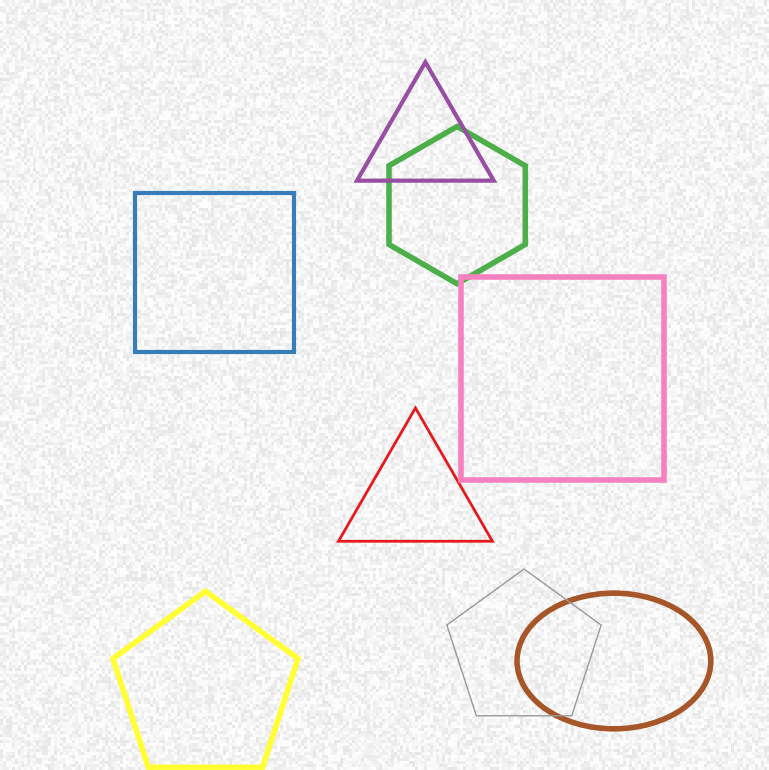[{"shape": "triangle", "thickness": 1, "radius": 0.58, "center": [0.54, 0.355]}, {"shape": "square", "thickness": 1.5, "radius": 0.52, "center": [0.278, 0.646]}, {"shape": "hexagon", "thickness": 2, "radius": 0.51, "center": [0.594, 0.734]}, {"shape": "triangle", "thickness": 1.5, "radius": 0.51, "center": [0.552, 0.817]}, {"shape": "pentagon", "thickness": 2, "radius": 0.63, "center": [0.267, 0.106]}, {"shape": "oval", "thickness": 2, "radius": 0.63, "center": [0.797, 0.142]}, {"shape": "square", "thickness": 2, "radius": 0.66, "center": [0.73, 0.508]}, {"shape": "pentagon", "thickness": 0.5, "radius": 0.53, "center": [0.681, 0.156]}]